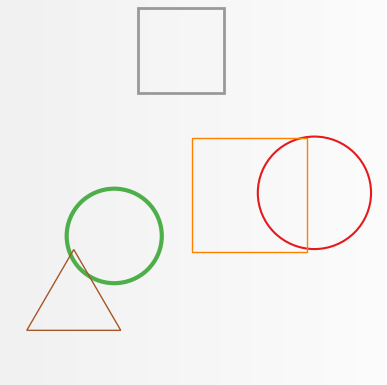[{"shape": "circle", "thickness": 1.5, "radius": 0.73, "center": [0.811, 0.499]}, {"shape": "circle", "thickness": 3, "radius": 0.61, "center": [0.295, 0.387]}, {"shape": "square", "thickness": 1, "radius": 0.74, "center": [0.643, 0.493]}, {"shape": "triangle", "thickness": 1, "radius": 0.7, "center": [0.19, 0.212]}, {"shape": "square", "thickness": 2, "radius": 0.55, "center": [0.468, 0.868]}]